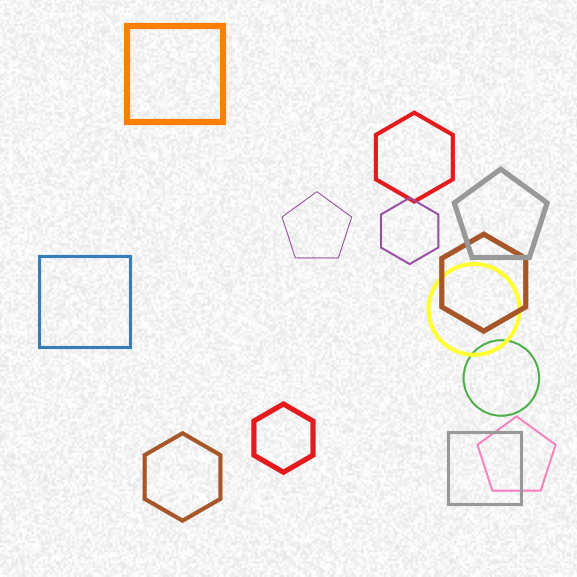[{"shape": "hexagon", "thickness": 2.5, "radius": 0.3, "center": [0.491, 0.24]}, {"shape": "hexagon", "thickness": 2, "radius": 0.38, "center": [0.717, 0.727]}, {"shape": "square", "thickness": 1.5, "radius": 0.39, "center": [0.147, 0.477]}, {"shape": "circle", "thickness": 1, "radius": 0.33, "center": [0.868, 0.345]}, {"shape": "hexagon", "thickness": 1, "radius": 0.29, "center": [0.709, 0.599]}, {"shape": "pentagon", "thickness": 0.5, "radius": 0.32, "center": [0.549, 0.604]}, {"shape": "square", "thickness": 3, "radius": 0.42, "center": [0.303, 0.871]}, {"shape": "circle", "thickness": 2, "radius": 0.39, "center": [0.821, 0.463]}, {"shape": "hexagon", "thickness": 2, "radius": 0.38, "center": [0.316, 0.173]}, {"shape": "hexagon", "thickness": 2.5, "radius": 0.42, "center": [0.838, 0.51]}, {"shape": "pentagon", "thickness": 1, "radius": 0.36, "center": [0.894, 0.207]}, {"shape": "square", "thickness": 1.5, "radius": 0.31, "center": [0.839, 0.188]}, {"shape": "pentagon", "thickness": 2.5, "radius": 0.42, "center": [0.867, 0.622]}]